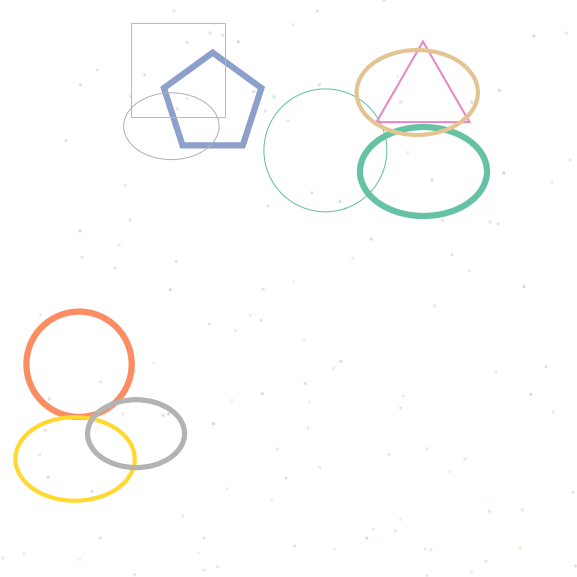[{"shape": "oval", "thickness": 3, "radius": 0.55, "center": [0.733, 0.702]}, {"shape": "circle", "thickness": 0.5, "radius": 0.53, "center": [0.563, 0.739]}, {"shape": "circle", "thickness": 3, "radius": 0.46, "center": [0.137, 0.368]}, {"shape": "pentagon", "thickness": 3, "radius": 0.44, "center": [0.368, 0.819]}, {"shape": "triangle", "thickness": 1, "radius": 0.47, "center": [0.732, 0.834]}, {"shape": "square", "thickness": 0.5, "radius": 0.41, "center": [0.309, 0.878]}, {"shape": "oval", "thickness": 2, "radius": 0.52, "center": [0.13, 0.204]}, {"shape": "oval", "thickness": 2, "radius": 0.53, "center": [0.722, 0.839]}, {"shape": "oval", "thickness": 2.5, "radius": 0.42, "center": [0.236, 0.248]}, {"shape": "oval", "thickness": 0.5, "radius": 0.41, "center": [0.297, 0.781]}]